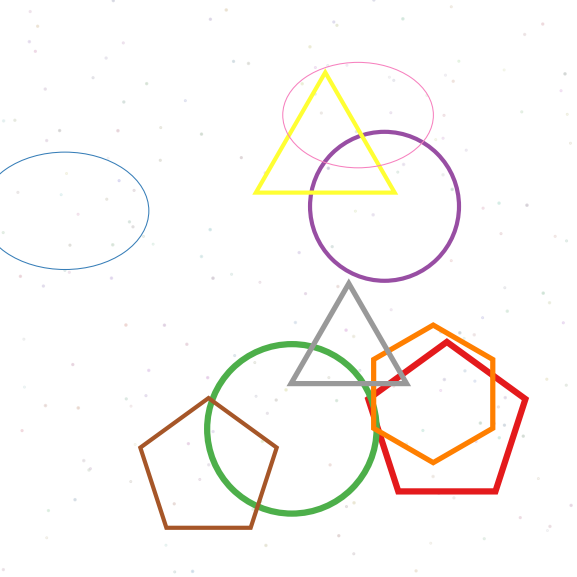[{"shape": "pentagon", "thickness": 3, "radius": 0.72, "center": [0.774, 0.264]}, {"shape": "oval", "thickness": 0.5, "radius": 0.73, "center": [0.113, 0.634]}, {"shape": "circle", "thickness": 3, "radius": 0.73, "center": [0.505, 0.257]}, {"shape": "circle", "thickness": 2, "radius": 0.64, "center": [0.666, 0.642]}, {"shape": "hexagon", "thickness": 2.5, "radius": 0.6, "center": [0.75, 0.317]}, {"shape": "triangle", "thickness": 2, "radius": 0.69, "center": [0.563, 0.735]}, {"shape": "pentagon", "thickness": 2, "radius": 0.62, "center": [0.361, 0.186]}, {"shape": "oval", "thickness": 0.5, "radius": 0.65, "center": [0.62, 0.8]}, {"shape": "triangle", "thickness": 2.5, "radius": 0.58, "center": [0.604, 0.393]}]